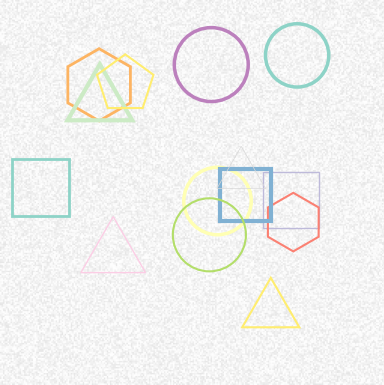[{"shape": "square", "thickness": 2, "radius": 0.37, "center": [0.105, 0.512]}, {"shape": "circle", "thickness": 2.5, "radius": 0.41, "center": [0.772, 0.856]}, {"shape": "circle", "thickness": 2.5, "radius": 0.44, "center": [0.565, 0.478]}, {"shape": "square", "thickness": 1, "radius": 0.36, "center": [0.756, 0.48]}, {"shape": "hexagon", "thickness": 1.5, "radius": 0.38, "center": [0.762, 0.423]}, {"shape": "square", "thickness": 3, "radius": 0.34, "center": [0.637, 0.494]}, {"shape": "hexagon", "thickness": 2, "radius": 0.47, "center": [0.257, 0.78]}, {"shape": "circle", "thickness": 1.5, "radius": 0.47, "center": [0.544, 0.39]}, {"shape": "triangle", "thickness": 1, "radius": 0.48, "center": [0.294, 0.34]}, {"shape": "triangle", "thickness": 0.5, "radius": 0.37, "center": [0.627, 0.547]}, {"shape": "circle", "thickness": 2.5, "radius": 0.48, "center": [0.549, 0.832]}, {"shape": "triangle", "thickness": 3, "radius": 0.49, "center": [0.259, 0.736]}, {"shape": "pentagon", "thickness": 1.5, "radius": 0.39, "center": [0.325, 0.782]}, {"shape": "triangle", "thickness": 1.5, "radius": 0.43, "center": [0.703, 0.193]}]